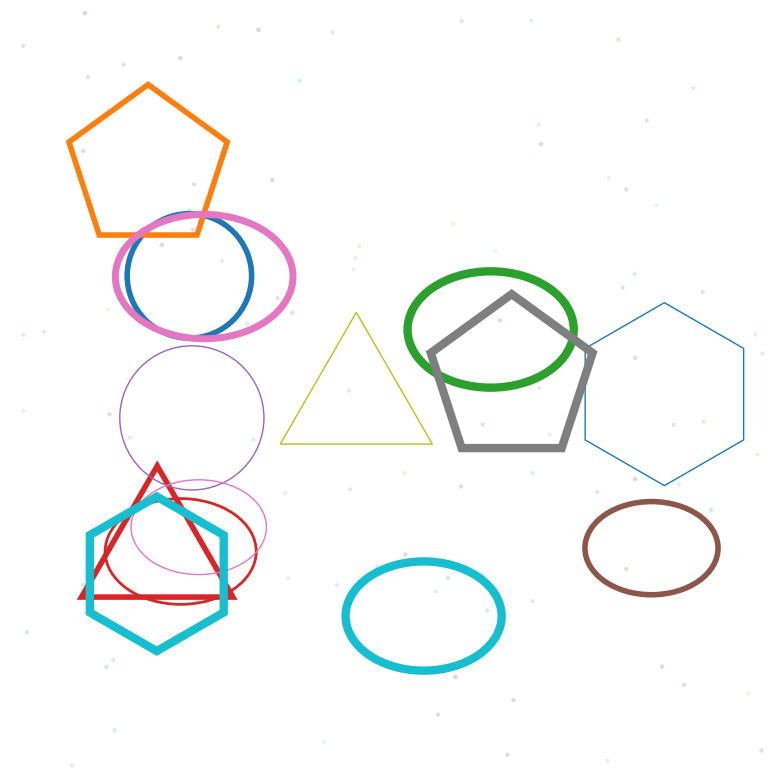[{"shape": "circle", "thickness": 2, "radius": 0.4, "center": [0.246, 0.642]}, {"shape": "hexagon", "thickness": 0.5, "radius": 0.59, "center": [0.863, 0.488]}, {"shape": "pentagon", "thickness": 2, "radius": 0.54, "center": [0.192, 0.782]}, {"shape": "oval", "thickness": 3, "radius": 0.54, "center": [0.637, 0.572]}, {"shape": "oval", "thickness": 1, "radius": 0.49, "center": [0.235, 0.284]}, {"shape": "triangle", "thickness": 2, "radius": 0.57, "center": [0.204, 0.281]}, {"shape": "circle", "thickness": 0.5, "radius": 0.47, "center": [0.249, 0.457]}, {"shape": "oval", "thickness": 2, "radius": 0.43, "center": [0.846, 0.288]}, {"shape": "oval", "thickness": 0.5, "radius": 0.44, "center": [0.258, 0.315]}, {"shape": "oval", "thickness": 2.5, "radius": 0.58, "center": [0.265, 0.641]}, {"shape": "pentagon", "thickness": 3, "radius": 0.55, "center": [0.665, 0.507]}, {"shape": "triangle", "thickness": 0.5, "radius": 0.57, "center": [0.463, 0.48]}, {"shape": "hexagon", "thickness": 3, "radius": 0.5, "center": [0.204, 0.255]}, {"shape": "oval", "thickness": 3, "radius": 0.51, "center": [0.55, 0.2]}]